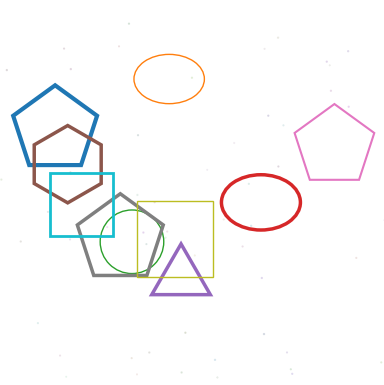[{"shape": "pentagon", "thickness": 3, "radius": 0.57, "center": [0.143, 0.664]}, {"shape": "oval", "thickness": 1, "radius": 0.46, "center": [0.439, 0.795]}, {"shape": "circle", "thickness": 1, "radius": 0.41, "center": [0.343, 0.372]}, {"shape": "oval", "thickness": 2.5, "radius": 0.51, "center": [0.678, 0.474]}, {"shape": "triangle", "thickness": 2.5, "radius": 0.44, "center": [0.47, 0.279]}, {"shape": "hexagon", "thickness": 2.5, "radius": 0.5, "center": [0.176, 0.574]}, {"shape": "pentagon", "thickness": 1.5, "radius": 0.54, "center": [0.869, 0.621]}, {"shape": "pentagon", "thickness": 2.5, "radius": 0.59, "center": [0.312, 0.379]}, {"shape": "square", "thickness": 1, "radius": 0.49, "center": [0.454, 0.378]}, {"shape": "square", "thickness": 2, "radius": 0.41, "center": [0.213, 0.468]}]